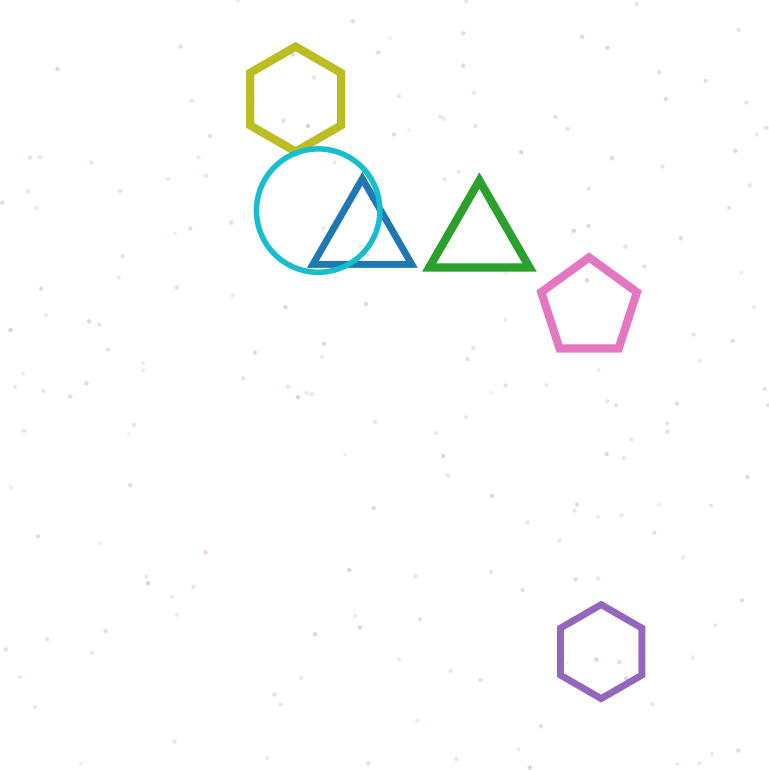[{"shape": "triangle", "thickness": 2.5, "radius": 0.37, "center": [0.471, 0.694]}, {"shape": "triangle", "thickness": 3, "radius": 0.38, "center": [0.623, 0.69]}, {"shape": "hexagon", "thickness": 2.5, "radius": 0.31, "center": [0.781, 0.154]}, {"shape": "pentagon", "thickness": 3, "radius": 0.33, "center": [0.765, 0.6]}, {"shape": "hexagon", "thickness": 3, "radius": 0.34, "center": [0.384, 0.871]}, {"shape": "circle", "thickness": 2, "radius": 0.4, "center": [0.413, 0.727]}]